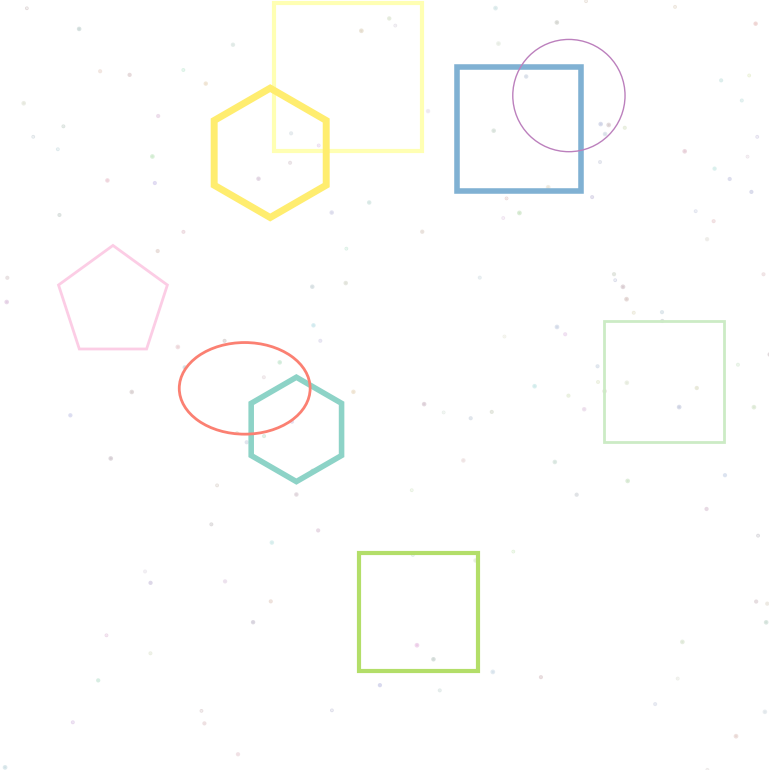[{"shape": "hexagon", "thickness": 2, "radius": 0.34, "center": [0.385, 0.442]}, {"shape": "square", "thickness": 1.5, "radius": 0.48, "center": [0.452, 0.9]}, {"shape": "oval", "thickness": 1, "radius": 0.42, "center": [0.318, 0.496]}, {"shape": "square", "thickness": 2, "radius": 0.4, "center": [0.674, 0.832]}, {"shape": "square", "thickness": 1.5, "radius": 0.39, "center": [0.544, 0.205]}, {"shape": "pentagon", "thickness": 1, "radius": 0.37, "center": [0.147, 0.607]}, {"shape": "circle", "thickness": 0.5, "radius": 0.36, "center": [0.739, 0.876]}, {"shape": "square", "thickness": 1, "radius": 0.39, "center": [0.863, 0.505]}, {"shape": "hexagon", "thickness": 2.5, "radius": 0.42, "center": [0.351, 0.802]}]